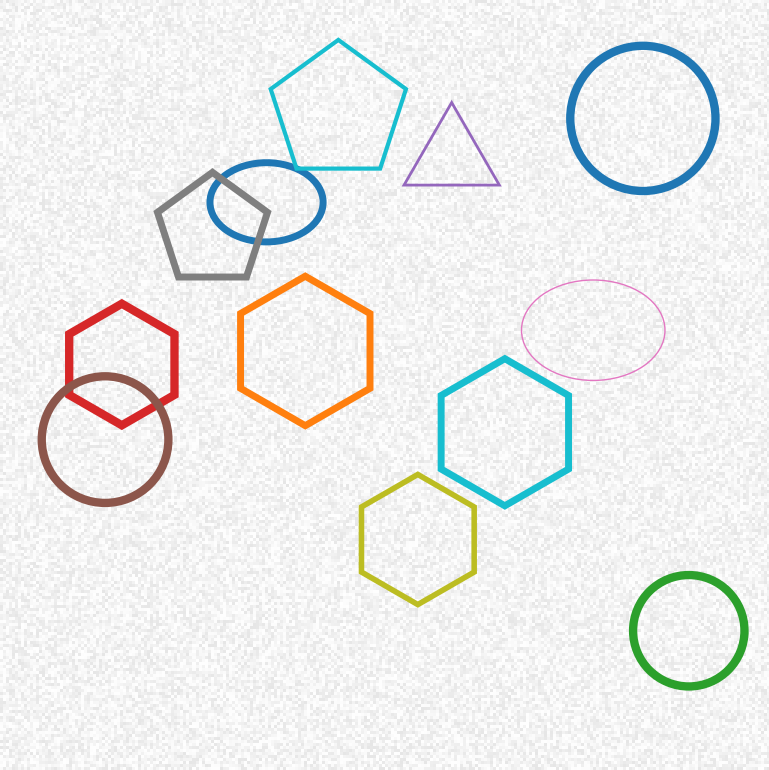[{"shape": "circle", "thickness": 3, "radius": 0.47, "center": [0.835, 0.846]}, {"shape": "oval", "thickness": 2.5, "radius": 0.37, "center": [0.346, 0.737]}, {"shape": "hexagon", "thickness": 2.5, "radius": 0.49, "center": [0.396, 0.544]}, {"shape": "circle", "thickness": 3, "radius": 0.36, "center": [0.895, 0.181]}, {"shape": "hexagon", "thickness": 3, "radius": 0.39, "center": [0.158, 0.527]}, {"shape": "triangle", "thickness": 1, "radius": 0.36, "center": [0.587, 0.795]}, {"shape": "circle", "thickness": 3, "radius": 0.41, "center": [0.136, 0.429]}, {"shape": "oval", "thickness": 0.5, "radius": 0.47, "center": [0.77, 0.571]}, {"shape": "pentagon", "thickness": 2.5, "radius": 0.38, "center": [0.276, 0.701]}, {"shape": "hexagon", "thickness": 2, "radius": 0.42, "center": [0.543, 0.299]}, {"shape": "hexagon", "thickness": 2.5, "radius": 0.48, "center": [0.656, 0.439]}, {"shape": "pentagon", "thickness": 1.5, "radius": 0.46, "center": [0.439, 0.856]}]